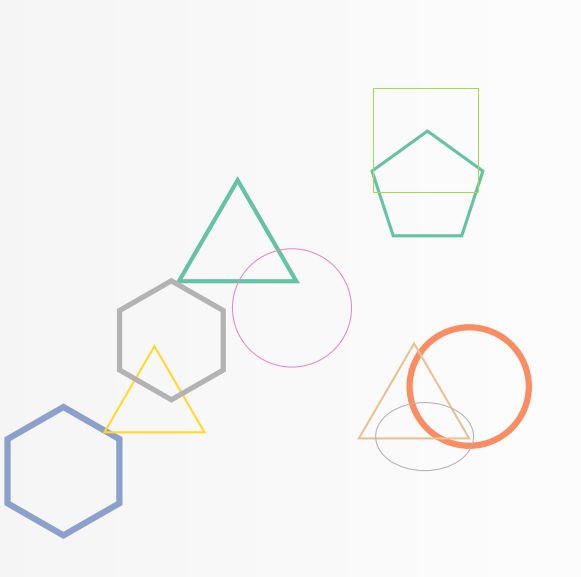[{"shape": "pentagon", "thickness": 1.5, "radius": 0.5, "center": [0.735, 0.672]}, {"shape": "triangle", "thickness": 2, "radius": 0.58, "center": [0.409, 0.57]}, {"shape": "circle", "thickness": 3, "radius": 0.51, "center": [0.807, 0.33]}, {"shape": "hexagon", "thickness": 3, "radius": 0.56, "center": [0.109, 0.183]}, {"shape": "circle", "thickness": 0.5, "radius": 0.51, "center": [0.502, 0.466]}, {"shape": "square", "thickness": 0.5, "radius": 0.45, "center": [0.733, 0.757]}, {"shape": "triangle", "thickness": 1, "radius": 0.5, "center": [0.266, 0.3]}, {"shape": "triangle", "thickness": 1, "radius": 0.55, "center": [0.712, 0.295]}, {"shape": "oval", "thickness": 0.5, "radius": 0.42, "center": [0.73, 0.243]}, {"shape": "hexagon", "thickness": 2.5, "radius": 0.51, "center": [0.295, 0.41]}]